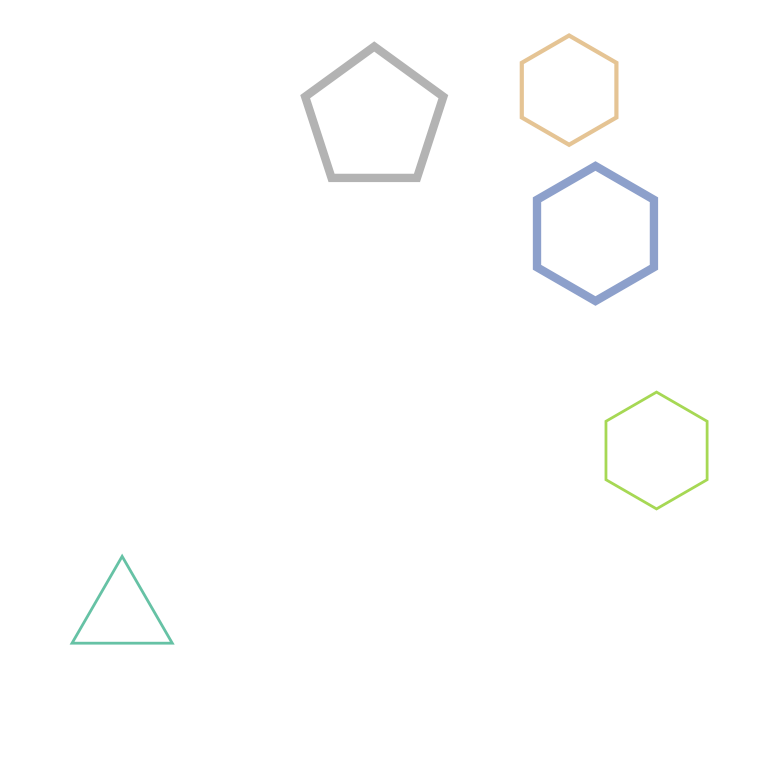[{"shape": "triangle", "thickness": 1, "radius": 0.38, "center": [0.159, 0.202]}, {"shape": "hexagon", "thickness": 3, "radius": 0.44, "center": [0.773, 0.697]}, {"shape": "hexagon", "thickness": 1, "radius": 0.38, "center": [0.853, 0.415]}, {"shape": "hexagon", "thickness": 1.5, "radius": 0.35, "center": [0.739, 0.883]}, {"shape": "pentagon", "thickness": 3, "radius": 0.47, "center": [0.486, 0.845]}]